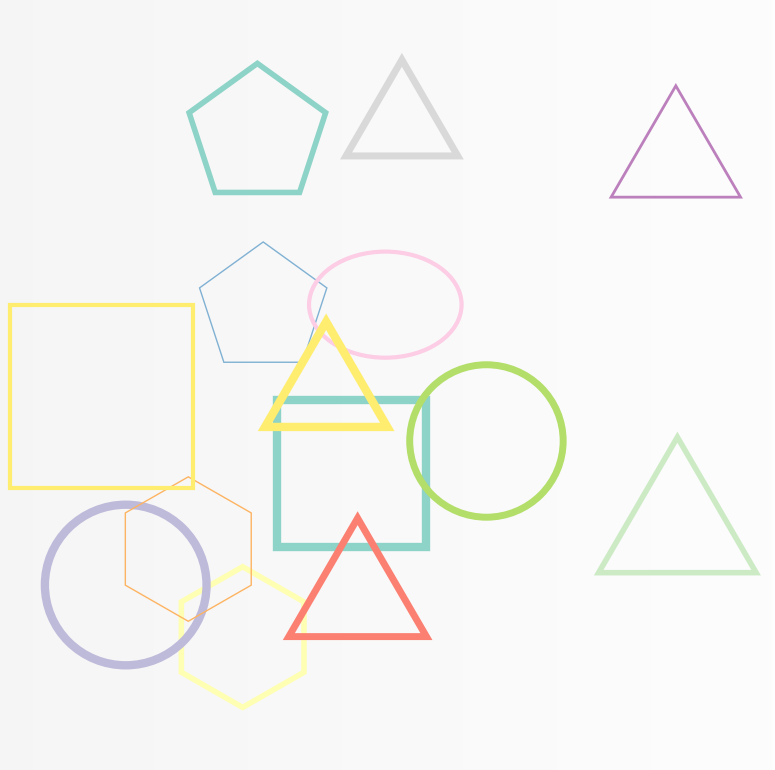[{"shape": "pentagon", "thickness": 2, "radius": 0.46, "center": [0.332, 0.825]}, {"shape": "square", "thickness": 3, "radius": 0.48, "center": [0.454, 0.385]}, {"shape": "hexagon", "thickness": 2, "radius": 0.46, "center": [0.313, 0.173]}, {"shape": "circle", "thickness": 3, "radius": 0.52, "center": [0.162, 0.24]}, {"shape": "triangle", "thickness": 2.5, "radius": 0.51, "center": [0.461, 0.225]}, {"shape": "pentagon", "thickness": 0.5, "radius": 0.43, "center": [0.34, 0.599]}, {"shape": "hexagon", "thickness": 0.5, "radius": 0.47, "center": [0.243, 0.287]}, {"shape": "circle", "thickness": 2.5, "radius": 0.49, "center": [0.628, 0.427]}, {"shape": "oval", "thickness": 1.5, "radius": 0.49, "center": [0.497, 0.604]}, {"shape": "triangle", "thickness": 2.5, "radius": 0.42, "center": [0.519, 0.839]}, {"shape": "triangle", "thickness": 1, "radius": 0.48, "center": [0.872, 0.792]}, {"shape": "triangle", "thickness": 2, "radius": 0.59, "center": [0.874, 0.315]}, {"shape": "triangle", "thickness": 3, "radius": 0.46, "center": [0.421, 0.491]}, {"shape": "square", "thickness": 1.5, "radius": 0.59, "center": [0.131, 0.485]}]